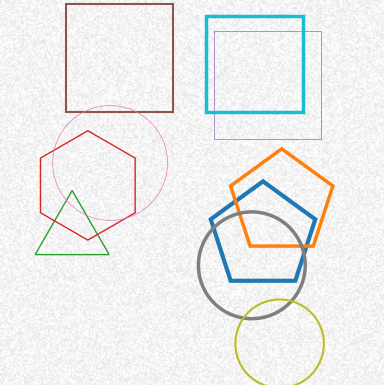[{"shape": "pentagon", "thickness": 3, "radius": 0.71, "center": [0.683, 0.386]}, {"shape": "pentagon", "thickness": 2.5, "radius": 0.7, "center": [0.732, 0.474]}, {"shape": "triangle", "thickness": 1, "radius": 0.56, "center": [0.187, 0.394]}, {"shape": "hexagon", "thickness": 1, "radius": 0.71, "center": [0.228, 0.518]}, {"shape": "square", "thickness": 0.5, "radius": 0.7, "center": [0.695, 0.78]}, {"shape": "square", "thickness": 1.5, "radius": 0.7, "center": [0.311, 0.85]}, {"shape": "circle", "thickness": 0.5, "radius": 0.75, "center": [0.286, 0.577]}, {"shape": "circle", "thickness": 2.5, "radius": 0.69, "center": [0.654, 0.311]}, {"shape": "circle", "thickness": 1.5, "radius": 0.57, "center": [0.726, 0.107]}, {"shape": "square", "thickness": 2.5, "radius": 0.63, "center": [0.661, 0.834]}]